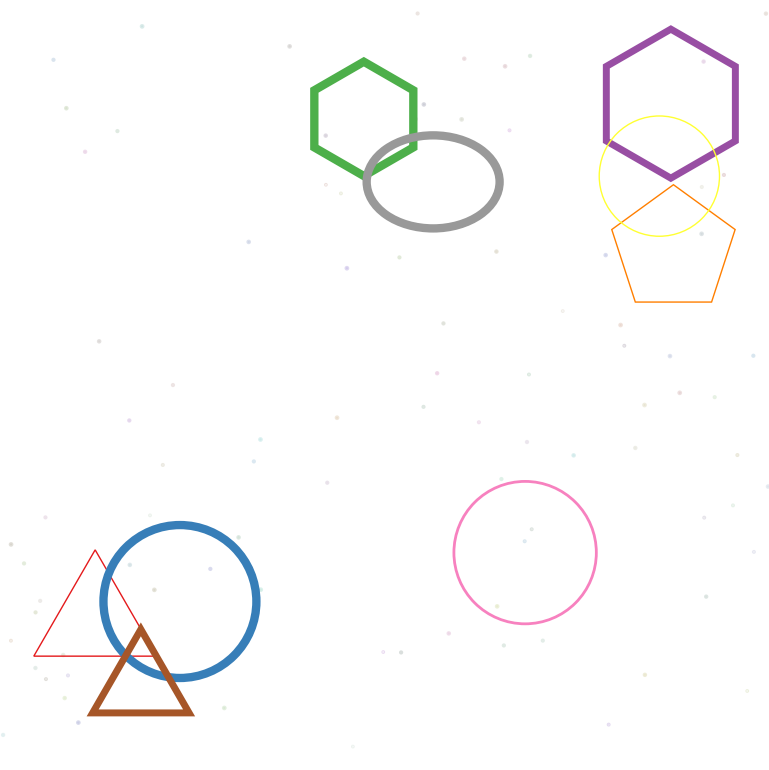[{"shape": "triangle", "thickness": 0.5, "radius": 0.46, "center": [0.124, 0.194]}, {"shape": "circle", "thickness": 3, "radius": 0.5, "center": [0.234, 0.219]}, {"shape": "hexagon", "thickness": 3, "radius": 0.37, "center": [0.473, 0.846]}, {"shape": "hexagon", "thickness": 2.5, "radius": 0.48, "center": [0.871, 0.865]}, {"shape": "pentagon", "thickness": 0.5, "radius": 0.42, "center": [0.875, 0.676]}, {"shape": "circle", "thickness": 0.5, "radius": 0.39, "center": [0.856, 0.771]}, {"shape": "triangle", "thickness": 2.5, "radius": 0.36, "center": [0.183, 0.11]}, {"shape": "circle", "thickness": 1, "radius": 0.46, "center": [0.682, 0.282]}, {"shape": "oval", "thickness": 3, "radius": 0.43, "center": [0.563, 0.764]}]